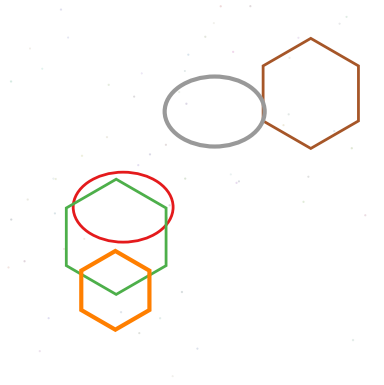[{"shape": "oval", "thickness": 2, "radius": 0.65, "center": [0.32, 0.462]}, {"shape": "hexagon", "thickness": 2, "radius": 0.75, "center": [0.302, 0.385]}, {"shape": "hexagon", "thickness": 3, "radius": 0.51, "center": [0.3, 0.246]}, {"shape": "hexagon", "thickness": 2, "radius": 0.71, "center": [0.807, 0.757]}, {"shape": "oval", "thickness": 3, "radius": 0.65, "center": [0.558, 0.71]}]